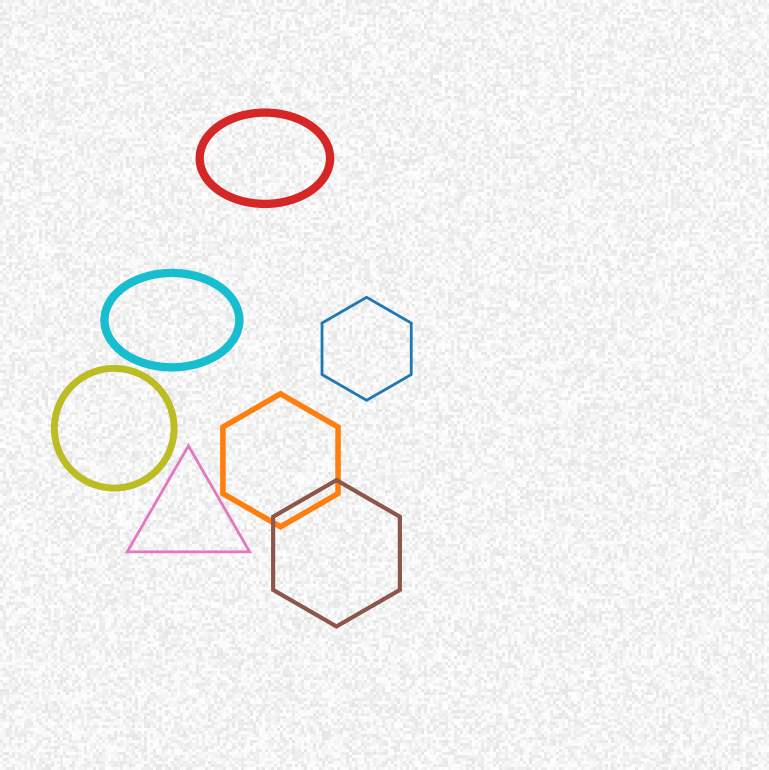[{"shape": "hexagon", "thickness": 1, "radius": 0.33, "center": [0.476, 0.547]}, {"shape": "hexagon", "thickness": 2, "radius": 0.43, "center": [0.364, 0.402]}, {"shape": "oval", "thickness": 3, "radius": 0.42, "center": [0.344, 0.794]}, {"shape": "hexagon", "thickness": 1.5, "radius": 0.48, "center": [0.437, 0.281]}, {"shape": "triangle", "thickness": 1, "radius": 0.46, "center": [0.245, 0.329]}, {"shape": "circle", "thickness": 2.5, "radius": 0.39, "center": [0.148, 0.444]}, {"shape": "oval", "thickness": 3, "radius": 0.44, "center": [0.223, 0.584]}]